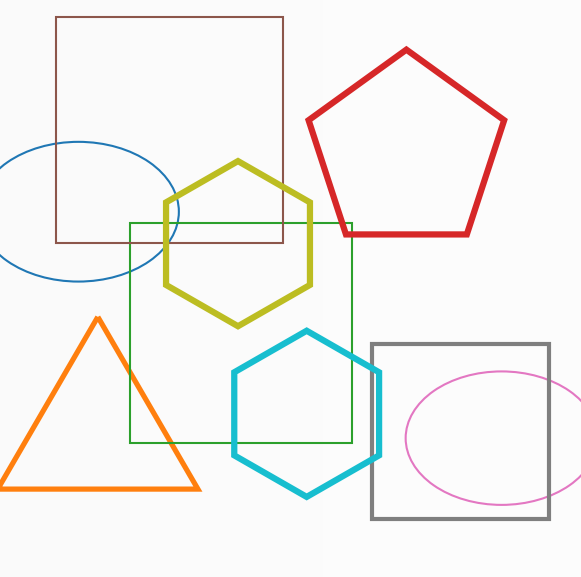[{"shape": "oval", "thickness": 1, "radius": 0.86, "center": [0.135, 0.633]}, {"shape": "triangle", "thickness": 2.5, "radius": 0.99, "center": [0.168, 0.252]}, {"shape": "square", "thickness": 1, "radius": 0.95, "center": [0.415, 0.423]}, {"shape": "pentagon", "thickness": 3, "radius": 0.88, "center": [0.699, 0.736]}, {"shape": "square", "thickness": 1, "radius": 0.98, "center": [0.292, 0.774]}, {"shape": "oval", "thickness": 1, "radius": 0.83, "center": [0.863, 0.24]}, {"shape": "square", "thickness": 2, "radius": 0.76, "center": [0.793, 0.252]}, {"shape": "hexagon", "thickness": 3, "radius": 0.71, "center": [0.409, 0.577]}, {"shape": "hexagon", "thickness": 3, "radius": 0.72, "center": [0.528, 0.283]}]